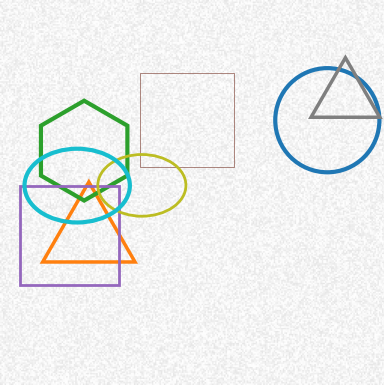[{"shape": "circle", "thickness": 3, "radius": 0.68, "center": [0.85, 0.688]}, {"shape": "triangle", "thickness": 2.5, "radius": 0.69, "center": [0.231, 0.389]}, {"shape": "hexagon", "thickness": 3, "radius": 0.65, "center": [0.219, 0.609]}, {"shape": "square", "thickness": 2, "radius": 0.64, "center": [0.181, 0.389]}, {"shape": "square", "thickness": 0.5, "radius": 0.61, "center": [0.486, 0.688]}, {"shape": "triangle", "thickness": 2.5, "radius": 0.52, "center": [0.897, 0.747]}, {"shape": "oval", "thickness": 2, "radius": 0.57, "center": [0.368, 0.519]}, {"shape": "oval", "thickness": 3, "radius": 0.68, "center": [0.2, 0.518]}]